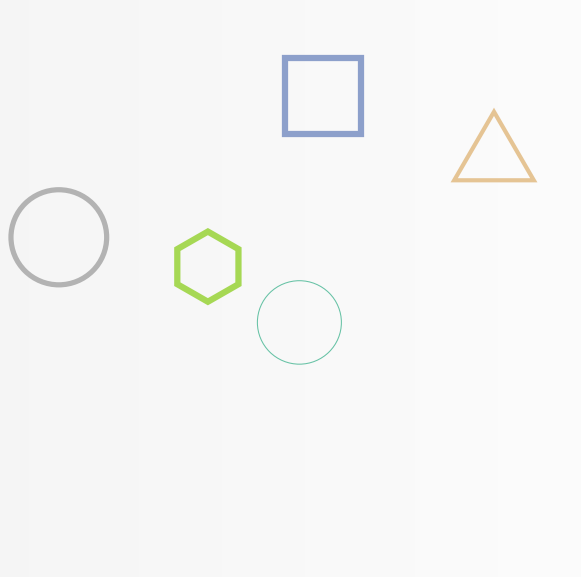[{"shape": "circle", "thickness": 0.5, "radius": 0.36, "center": [0.515, 0.441]}, {"shape": "square", "thickness": 3, "radius": 0.33, "center": [0.556, 0.833]}, {"shape": "hexagon", "thickness": 3, "radius": 0.3, "center": [0.358, 0.537]}, {"shape": "triangle", "thickness": 2, "radius": 0.4, "center": [0.85, 0.726]}, {"shape": "circle", "thickness": 2.5, "radius": 0.41, "center": [0.101, 0.588]}]